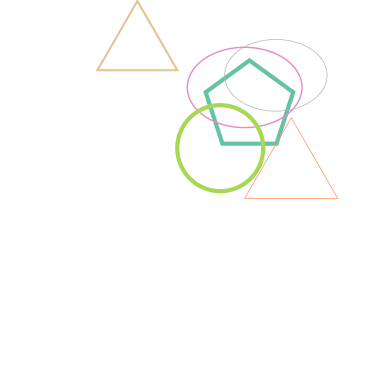[{"shape": "pentagon", "thickness": 3, "radius": 0.6, "center": [0.648, 0.724]}, {"shape": "triangle", "thickness": 0.5, "radius": 0.7, "center": [0.757, 0.554]}, {"shape": "oval", "thickness": 1, "radius": 0.74, "center": [0.635, 0.773]}, {"shape": "circle", "thickness": 3, "radius": 0.56, "center": [0.572, 0.615]}, {"shape": "triangle", "thickness": 1.5, "radius": 0.6, "center": [0.357, 0.878]}, {"shape": "oval", "thickness": 0.5, "radius": 0.67, "center": [0.717, 0.805]}]